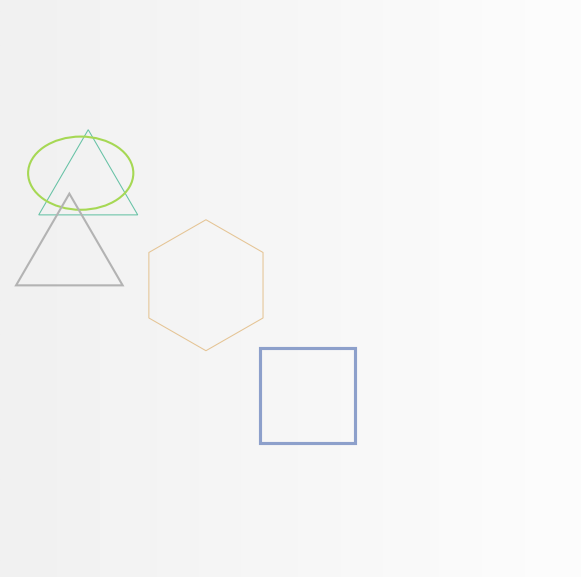[{"shape": "triangle", "thickness": 0.5, "radius": 0.49, "center": [0.152, 0.676]}, {"shape": "square", "thickness": 1.5, "radius": 0.41, "center": [0.529, 0.314]}, {"shape": "oval", "thickness": 1, "radius": 0.45, "center": [0.139, 0.699]}, {"shape": "hexagon", "thickness": 0.5, "radius": 0.57, "center": [0.354, 0.505]}, {"shape": "triangle", "thickness": 1, "radius": 0.53, "center": [0.119, 0.558]}]